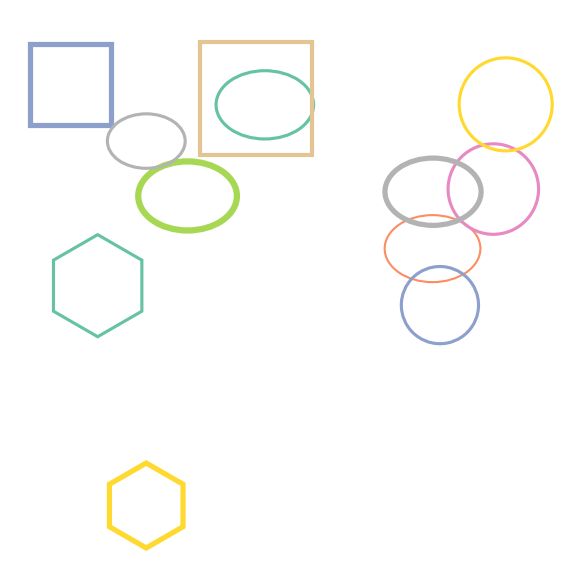[{"shape": "oval", "thickness": 1.5, "radius": 0.42, "center": [0.459, 0.818]}, {"shape": "hexagon", "thickness": 1.5, "radius": 0.44, "center": [0.169, 0.504]}, {"shape": "oval", "thickness": 1, "radius": 0.41, "center": [0.749, 0.569]}, {"shape": "circle", "thickness": 1.5, "radius": 0.33, "center": [0.762, 0.471]}, {"shape": "square", "thickness": 2.5, "radius": 0.35, "center": [0.122, 0.853]}, {"shape": "circle", "thickness": 1.5, "radius": 0.39, "center": [0.854, 0.672]}, {"shape": "oval", "thickness": 3, "radius": 0.43, "center": [0.325, 0.66]}, {"shape": "circle", "thickness": 1.5, "radius": 0.4, "center": [0.876, 0.818]}, {"shape": "hexagon", "thickness": 2.5, "radius": 0.37, "center": [0.253, 0.124]}, {"shape": "square", "thickness": 2, "radius": 0.49, "center": [0.443, 0.829]}, {"shape": "oval", "thickness": 2.5, "radius": 0.42, "center": [0.75, 0.667]}, {"shape": "oval", "thickness": 1.5, "radius": 0.34, "center": [0.253, 0.755]}]